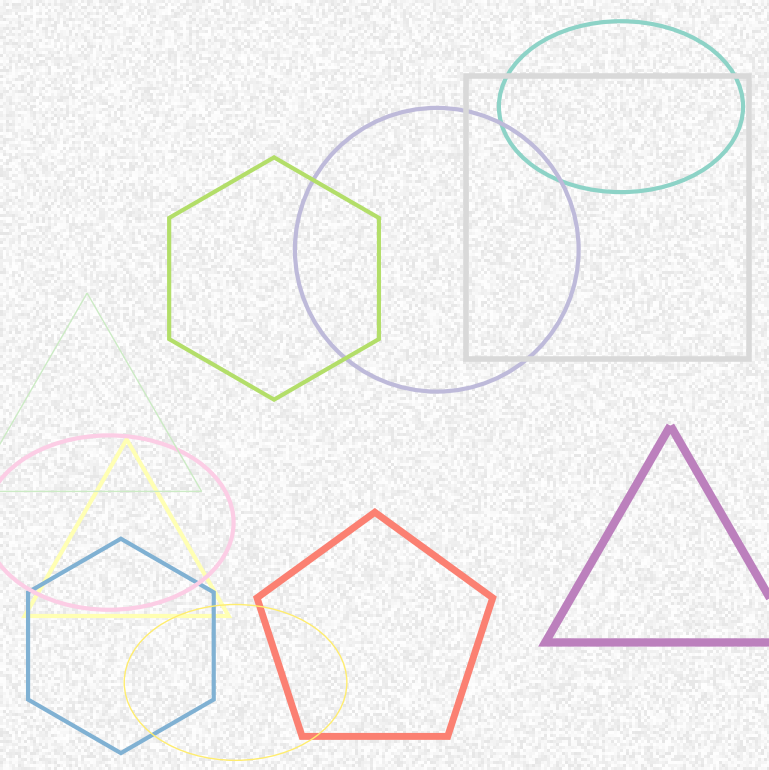[{"shape": "oval", "thickness": 1.5, "radius": 0.79, "center": [0.806, 0.861]}, {"shape": "triangle", "thickness": 1.5, "radius": 0.76, "center": [0.164, 0.276]}, {"shape": "circle", "thickness": 1.5, "radius": 0.92, "center": [0.567, 0.676]}, {"shape": "pentagon", "thickness": 2.5, "radius": 0.8, "center": [0.487, 0.174]}, {"shape": "hexagon", "thickness": 1.5, "radius": 0.7, "center": [0.157, 0.161]}, {"shape": "hexagon", "thickness": 1.5, "radius": 0.79, "center": [0.356, 0.638]}, {"shape": "oval", "thickness": 1.5, "radius": 0.81, "center": [0.142, 0.321]}, {"shape": "square", "thickness": 2, "radius": 0.92, "center": [0.789, 0.718]}, {"shape": "triangle", "thickness": 3, "radius": 0.94, "center": [0.871, 0.259]}, {"shape": "triangle", "thickness": 0.5, "radius": 0.86, "center": [0.113, 0.448]}, {"shape": "oval", "thickness": 0.5, "radius": 0.72, "center": [0.306, 0.114]}]